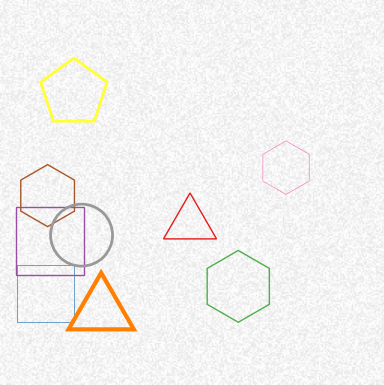[{"shape": "triangle", "thickness": 1, "radius": 0.4, "center": [0.494, 0.419]}, {"shape": "square", "thickness": 0.5, "radius": 0.37, "center": [0.119, 0.238]}, {"shape": "hexagon", "thickness": 1, "radius": 0.47, "center": [0.619, 0.256]}, {"shape": "square", "thickness": 1, "radius": 0.44, "center": [0.129, 0.374]}, {"shape": "triangle", "thickness": 3, "radius": 0.49, "center": [0.263, 0.194]}, {"shape": "pentagon", "thickness": 2, "radius": 0.45, "center": [0.192, 0.759]}, {"shape": "hexagon", "thickness": 1, "radius": 0.4, "center": [0.124, 0.492]}, {"shape": "hexagon", "thickness": 0.5, "radius": 0.35, "center": [0.743, 0.564]}, {"shape": "circle", "thickness": 2, "radius": 0.4, "center": [0.212, 0.389]}]